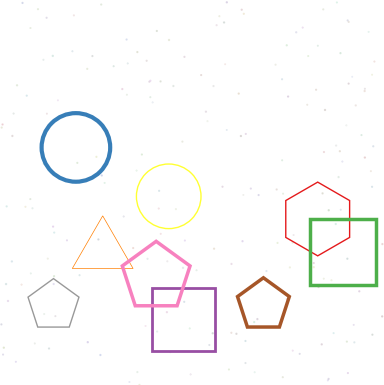[{"shape": "hexagon", "thickness": 1, "radius": 0.48, "center": [0.825, 0.431]}, {"shape": "circle", "thickness": 3, "radius": 0.45, "center": [0.197, 0.617]}, {"shape": "square", "thickness": 2.5, "radius": 0.43, "center": [0.891, 0.345]}, {"shape": "square", "thickness": 2, "radius": 0.41, "center": [0.476, 0.17]}, {"shape": "triangle", "thickness": 0.5, "radius": 0.46, "center": [0.267, 0.348]}, {"shape": "circle", "thickness": 1, "radius": 0.42, "center": [0.438, 0.49]}, {"shape": "pentagon", "thickness": 2.5, "radius": 0.35, "center": [0.684, 0.208]}, {"shape": "pentagon", "thickness": 2.5, "radius": 0.46, "center": [0.406, 0.281]}, {"shape": "pentagon", "thickness": 1, "radius": 0.35, "center": [0.139, 0.207]}]